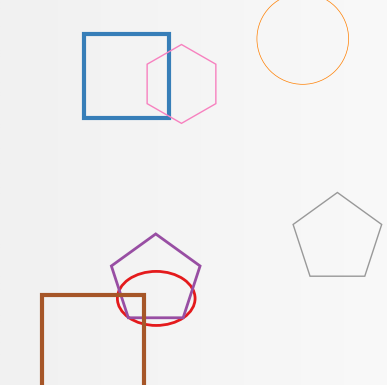[{"shape": "oval", "thickness": 2, "radius": 0.5, "center": [0.403, 0.225]}, {"shape": "square", "thickness": 3, "radius": 0.55, "center": [0.326, 0.803]}, {"shape": "pentagon", "thickness": 2, "radius": 0.6, "center": [0.402, 0.272]}, {"shape": "circle", "thickness": 0.5, "radius": 0.59, "center": [0.781, 0.899]}, {"shape": "square", "thickness": 3, "radius": 0.66, "center": [0.241, 0.102]}, {"shape": "hexagon", "thickness": 1, "radius": 0.51, "center": [0.468, 0.782]}, {"shape": "pentagon", "thickness": 1, "radius": 0.6, "center": [0.871, 0.38]}]